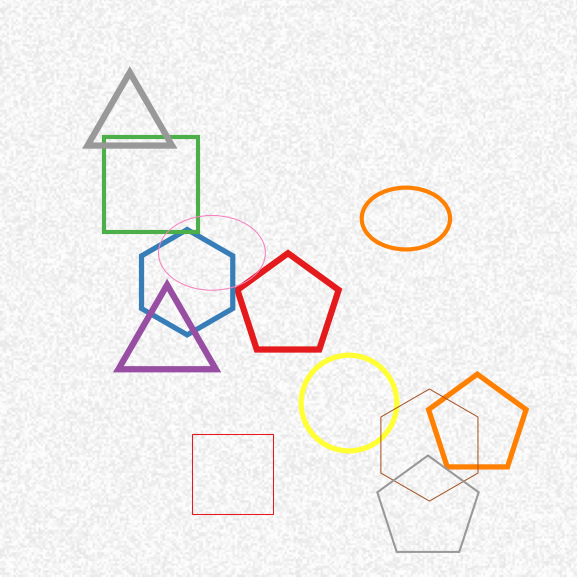[{"shape": "pentagon", "thickness": 3, "radius": 0.46, "center": [0.499, 0.469]}, {"shape": "square", "thickness": 0.5, "radius": 0.35, "center": [0.403, 0.178]}, {"shape": "hexagon", "thickness": 2.5, "radius": 0.46, "center": [0.324, 0.51]}, {"shape": "square", "thickness": 2, "radius": 0.41, "center": [0.261, 0.68]}, {"shape": "triangle", "thickness": 3, "radius": 0.49, "center": [0.289, 0.408]}, {"shape": "pentagon", "thickness": 2.5, "radius": 0.44, "center": [0.827, 0.262]}, {"shape": "oval", "thickness": 2, "radius": 0.38, "center": [0.703, 0.621]}, {"shape": "circle", "thickness": 2.5, "radius": 0.41, "center": [0.604, 0.301]}, {"shape": "hexagon", "thickness": 0.5, "radius": 0.49, "center": [0.744, 0.229]}, {"shape": "oval", "thickness": 0.5, "radius": 0.46, "center": [0.367, 0.561]}, {"shape": "pentagon", "thickness": 1, "radius": 0.46, "center": [0.741, 0.118]}, {"shape": "triangle", "thickness": 3, "radius": 0.42, "center": [0.225, 0.789]}]